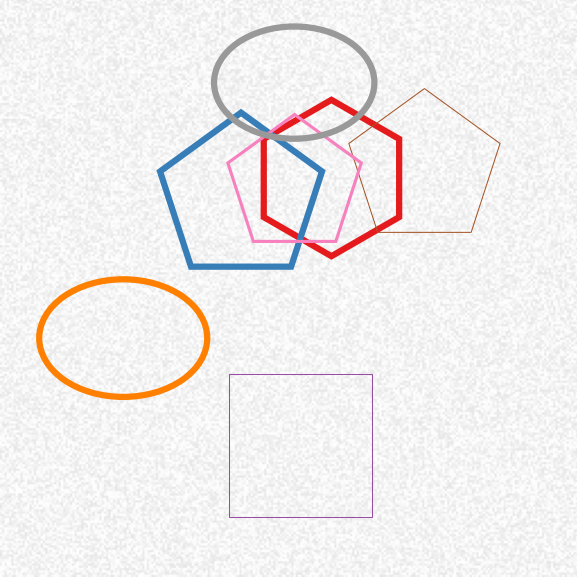[{"shape": "hexagon", "thickness": 3, "radius": 0.68, "center": [0.574, 0.691]}, {"shape": "pentagon", "thickness": 3, "radius": 0.74, "center": [0.417, 0.657]}, {"shape": "square", "thickness": 0.5, "radius": 0.62, "center": [0.52, 0.227]}, {"shape": "oval", "thickness": 3, "radius": 0.73, "center": [0.213, 0.414]}, {"shape": "pentagon", "thickness": 0.5, "radius": 0.69, "center": [0.735, 0.708]}, {"shape": "pentagon", "thickness": 1.5, "radius": 0.61, "center": [0.51, 0.679]}, {"shape": "oval", "thickness": 3, "radius": 0.69, "center": [0.509, 0.856]}]